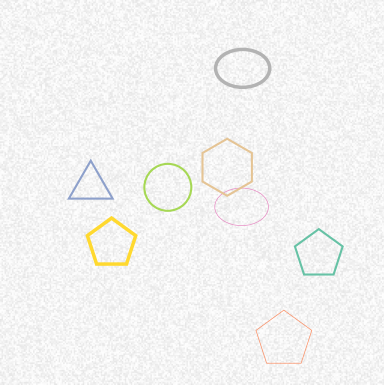[{"shape": "pentagon", "thickness": 1.5, "radius": 0.33, "center": [0.828, 0.34]}, {"shape": "pentagon", "thickness": 0.5, "radius": 0.38, "center": [0.737, 0.118]}, {"shape": "triangle", "thickness": 1.5, "radius": 0.33, "center": [0.236, 0.517]}, {"shape": "oval", "thickness": 0.5, "radius": 0.35, "center": [0.627, 0.463]}, {"shape": "circle", "thickness": 1.5, "radius": 0.3, "center": [0.436, 0.513]}, {"shape": "pentagon", "thickness": 2.5, "radius": 0.33, "center": [0.29, 0.368]}, {"shape": "hexagon", "thickness": 1.5, "radius": 0.37, "center": [0.59, 0.566]}, {"shape": "oval", "thickness": 2.5, "radius": 0.35, "center": [0.63, 0.822]}]